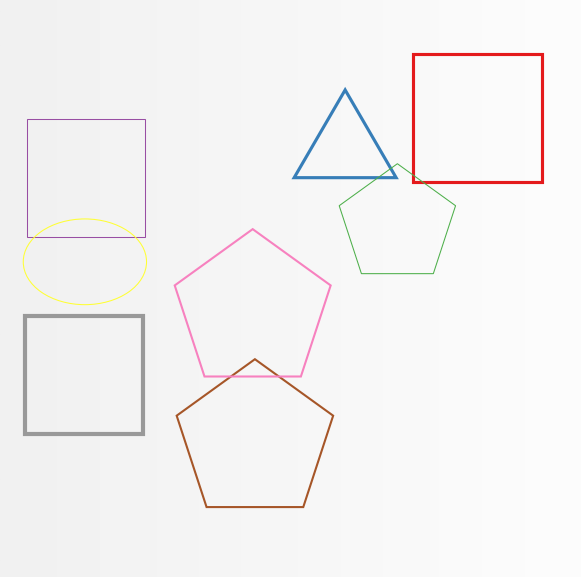[{"shape": "square", "thickness": 1.5, "radius": 0.55, "center": [0.821, 0.794]}, {"shape": "triangle", "thickness": 1.5, "radius": 0.51, "center": [0.594, 0.742]}, {"shape": "pentagon", "thickness": 0.5, "radius": 0.53, "center": [0.684, 0.61]}, {"shape": "square", "thickness": 0.5, "radius": 0.51, "center": [0.148, 0.691]}, {"shape": "oval", "thickness": 0.5, "radius": 0.53, "center": [0.146, 0.546]}, {"shape": "pentagon", "thickness": 1, "radius": 0.71, "center": [0.439, 0.236]}, {"shape": "pentagon", "thickness": 1, "radius": 0.71, "center": [0.435, 0.461]}, {"shape": "square", "thickness": 2, "radius": 0.51, "center": [0.144, 0.35]}]